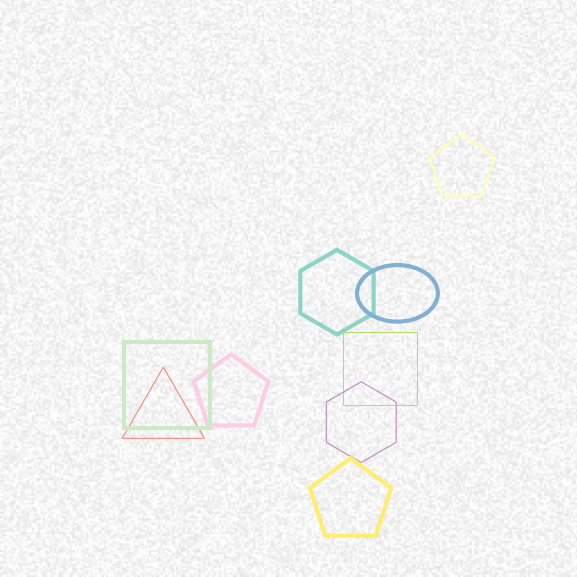[{"shape": "hexagon", "thickness": 2, "radius": 0.37, "center": [0.584, 0.493]}, {"shape": "pentagon", "thickness": 1, "radius": 0.29, "center": [0.8, 0.708]}, {"shape": "triangle", "thickness": 0.5, "radius": 0.41, "center": [0.283, 0.281]}, {"shape": "oval", "thickness": 2, "radius": 0.35, "center": [0.688, 0.491]}, {"shape": "square", "thickness": 0.5, "radius": 0.32, "center": [0.658, 0.361]}, {"shape": "pentagon", "thickness": 2, "radius": 0.34, "center": [0.4, 0.318]}, {"shape": "hexagon", "thickness": 0.5, "radius": 0.35, "center": [0.626, 0.268]}, {"shape": "square", "thickness": 2, "radius": 0.37, "center": [0.289, 0.333]}, {"shape": "pentagon", "thickness": 2, "radius": 0.37, "center": [0.607, 0.132]}]